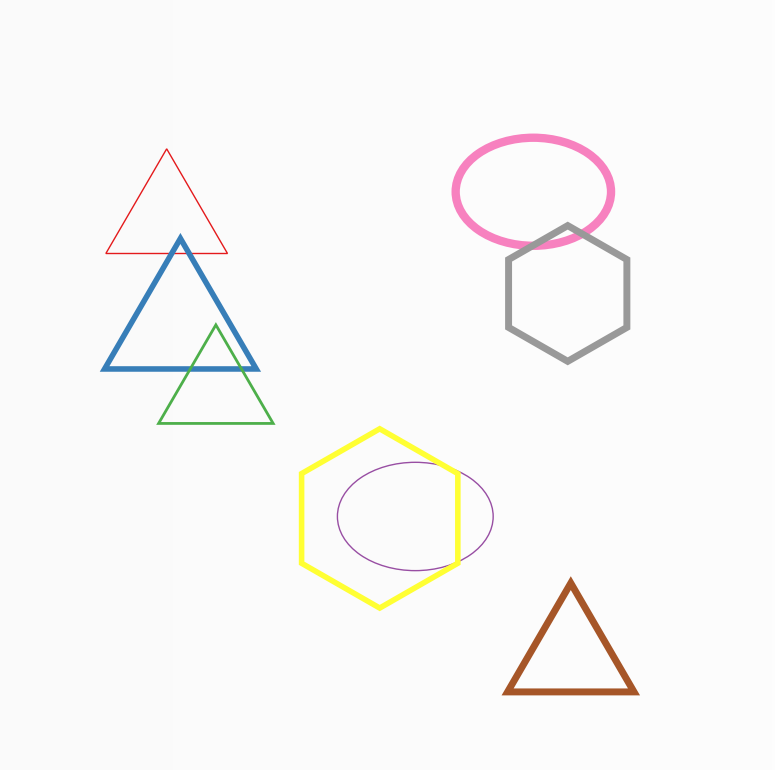[{"shape": "triangle", "thickness": 0.5, "radius": 0.45, "center": [0.215, 0.716]}, {"shape": "triangle", "thickness": 2, "radius": 0.56, "center": [0.233, 0.577]}, {"shape": "triangle", "thickness": 1, "radius": 0.43, "center": [0.279, 0.493]}, {"shape": "oval", "thickness": 0.5, "radius": 0.5, "center": [0.536, 0.329]}, {"shape": "hexagon", "thickness": 2, "radius": 0.58, "center": [0.49, 0.327]}, {"shape": "triangle", "thickness": 2.5, "radius": 0.47, "center": [0.737, 0.148]}, {"shape": "oval", "thickness": 3, "radius": 0.5, "center": [0.688, 0.751]}, {"shape": "hexagon", "thickness": 2.5, "radius": 0.44, "center": [0.733, 0.619]}]